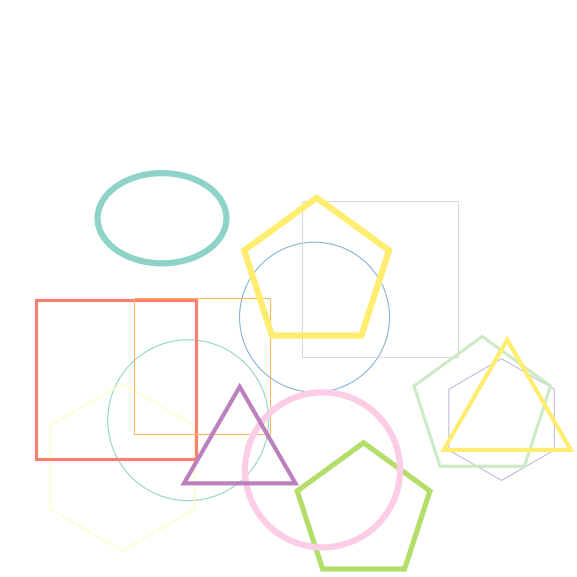[{"shape": "circle", "thickness": 0.5, "radius": 0.7, "center": [0.326, 0.271]}, {"shape": "oval", "thickness": 3, "radius": 0.56, "center": [0.281, 0.621]}, {"shape": "hexagon", "thickness": 0.5, "radius": 0.72, "center": [0.212, 0.19]}, {"shape": "hexagon", "thickness": 0.5, "radius": 0.53, "center": [0.869, 0.273]}, {"shape": "square", "thickness": 1.5, "radius": 0.69, "center": [0.201, 0.342]}, {"shape": "circle", "thickness": 0.5, "radius": 0.65, "center": [0.545, 0.45]}, {"shape": "square", "thickness": 0.5, "radius": 0.59, "center": [0.35, 0.365]}, {"shape": "pentagon", "thickness": 2.5, "radius": 0.6, "center": [0.63, 0.112]}, {"shape": "circle", "thickness": 3, "radius": 0.67, "center": [0.559, 0.185]}, {"shape": "square", "thickness": 0.5, "radius": 0.67, "center": [0.658, 0.516]}, {"shape": "triangle", "thickness": 2, "radius": 0.56, "center": [0.415, 0.218]}, {"shape": "pentagon", "thickness": 1.5, "radius": 0.62, "center": [0.835, 0.292]}, {"shape": "triangle", "thickness": 2, "radius": 0.64, "center": [0.878, 0.284]}, {"shape": "pentagon", "thickness": 3, "radius": 0.66, "center": [0.548, 0.525]}]